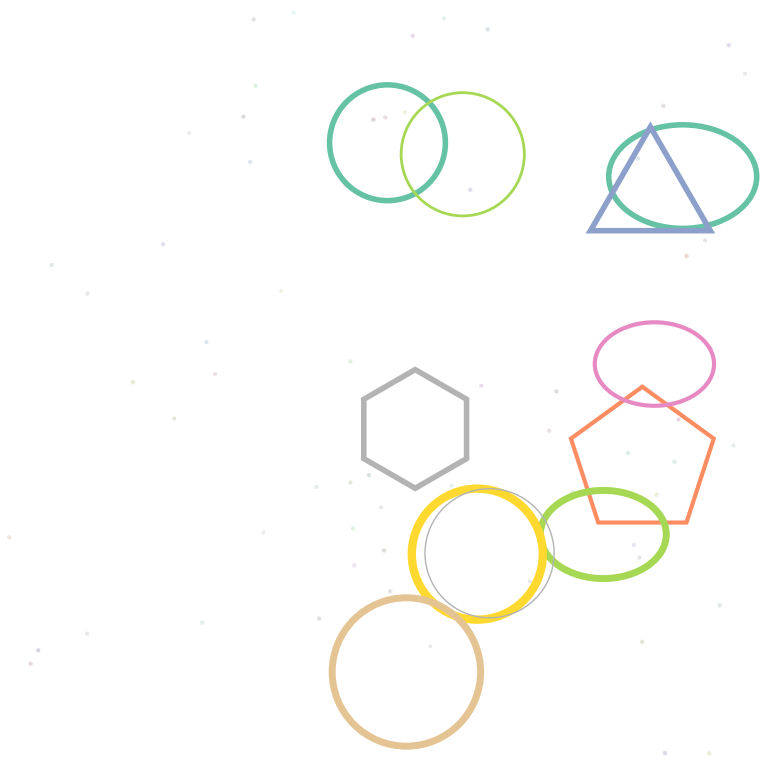[{"shape": "circle", "thickness": 2, "radius": 0.38, "center": [0.503, 0.815]}, {"shape": "oval", "thickness": 2, "radius": 0.48, "center": [0.887, 0.771]}, {"shape": "pentagon", "thickness": 1.5, "radius": 0.49, "center": [0.834, 0.4]}, {"shape": "triangle", "thickness": 2, "radius": 0.45, "center": [0.845, 0.745]}, {"shape": "oval", "thickness": 1.5, "radius": 0.39, "center": [0.85, 0.527]}, {"shape": "oval", "thickness": 2.5, "radius": 0.41, "center": [0.783, 0.306]}, {"shape": "circle", "thickness": 1, "radius": 0.4, "center": [0.601, 0.8]}, {"shape": "circle", "thickness": 3, "radius": 0.43, "center": [0.62, 0.28]}, {"shape": "circle", "thickness": 2.5, "radius": 0.48, "center": [0.528, 0.127]}, {"shape": "hexagon", "thickness": 2, "radius": 0.39, "center": [0.539, 0.443]}, {"shape": "circle", "thickness": 0.5, "radius": 0.42, "center": [0.636, 0.282]}]